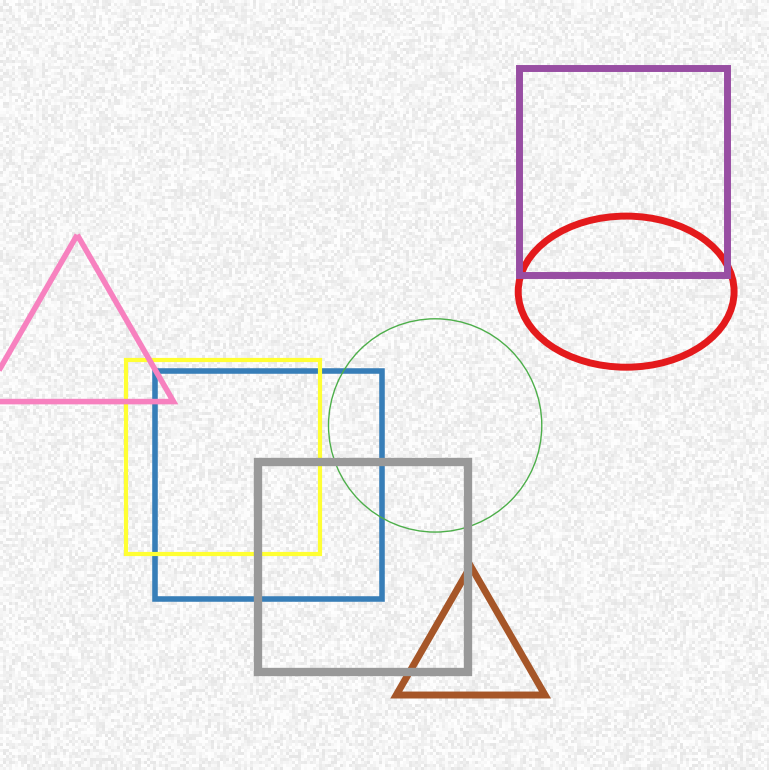[{"shape": "oval", "thickness": 2.5, "radius": 0.7, "center": [0.813, 0.621]}, {"shape": "square", "thickness": 2, "radius": 0.74, "center": [0.349, 0.37]}, {"shape": "circle", "thickness": 0.5, "radius": 0.69, "center": [0.565, 0.447]}, {"shape": "square", "thickness": 2.5, "radius": 0.67, "center": [0.809, 0.778]}, {"shape": "square", "thickness": 1.5, "radius": 0.63, "center": [0.289, 0.406]}, {"shape": "triangle", "thickness": 2.5, "radius": 0.56, "center": [0.611, 0.153]}, {"shape": "triangle", "thickness": 2, "radius": 0.72, "center": [0.1, 0.551]}, {"shape": "square", "thickness": 3, "radius": 0.68, "center": [0.471, 0.263]}]